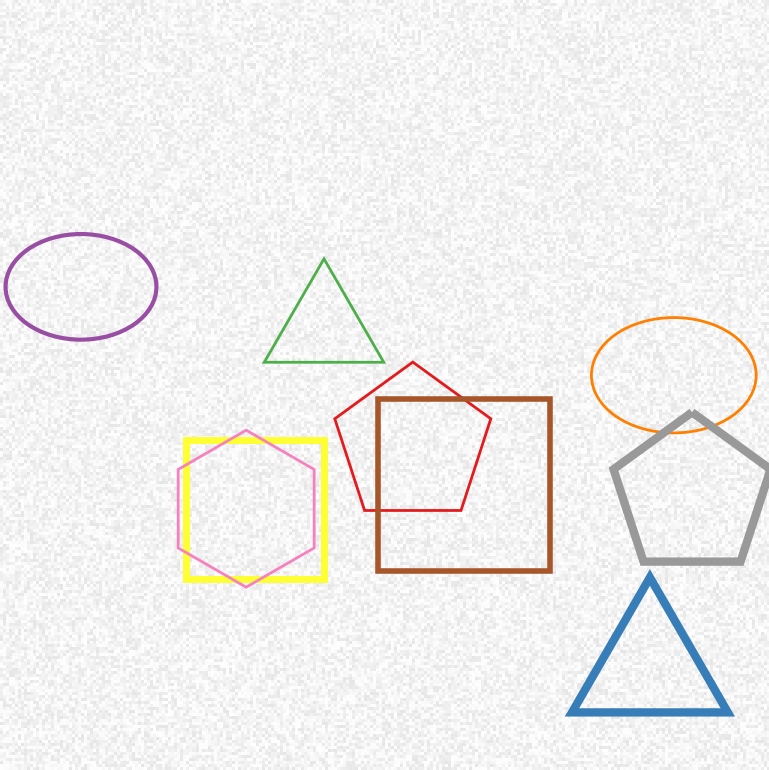[{"shape": "pentagon", "thickness": 1, "radius": 0.53, "center": [0.536, 0.423]}, {"shape": "triangle", "thickness": 3, "radius": 0.58, "center": [0.844, 0.133]}, {"shape": "triangle", "thickness": 1, "radius": 0.45, "center": [0.421, 0.574]}, {"shape": "oval", "thickness": 1.5, "radius": 0.49, "center": [0.105, 0.627]}, {"shape": "oval", "thickness": 1, "radius": 0.53, "center": [0.875, 0.513]}, {"shape": "square", "thickness": 2.5, "radius": 0.45, "center": [0.331, 0.338]}, {"shape": "square", "thickness": 2, "radius": 0.56, "center": [0.603, 0.37]}, {"shape": "hexagon", "thickness": 1, "radius": 0.51, "center": [0.32, 0.339]}, {"shape": "pentagon", "thickness": 3, "radius": 0.54, "center": [0.899, 0.357]}]